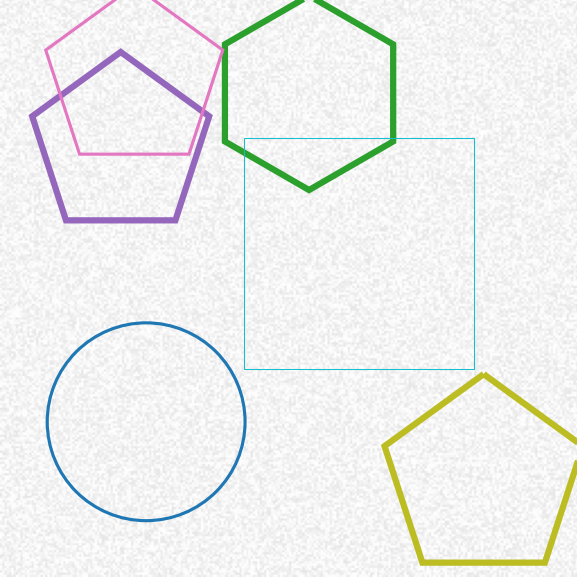[{"shape": "circle", "thickness": 1.5, "radius": 0.86, "center": [0.253, 0.269]}, {"shape": "hexagon", "thickness": 3, "radius": 0.84, "center": [0.535, 0.838]}, {"shape": "pentagon", "thickness": 3, "radius": 0.81, "center": [0.209, 0.748]}, {"shape": "pentagon", "thickness": 1.5, "radius": 0.81, "center": [0.232, 0.863]}, {"shape": "pentagon", "thickness": 3, "radius": 0.9, "center": [0.838, 0.171]}, {"shape": "square", "thickness": 0.5, "radius": 1.0, "center": [0.622, 0.561]}]